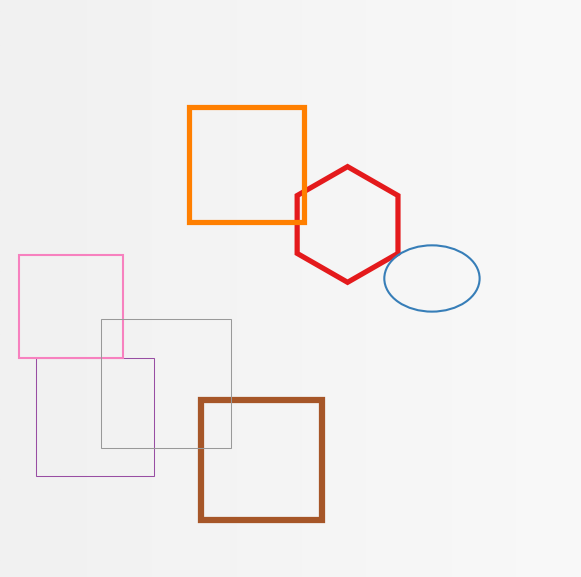[{"shape": "hexagon", "thickness": 2.5, "radius": 0.5, "center": [0.598, 0.61]}, {"shape": "oval", "thickness": 1, "radius": 0.41, "center": [0.743, 0.517]}, {"shape": "square", "thickness": 0.5, "radius": 0.51, "center": [0.163, 0.277]}, {"shape": "square", "thickness": 2.5, "radius": 0.49, "center": [0.425, 0.714]}, {"shape": "square", "thickness": 3, "radius": 0.52, "center": [0.45, 0.202]}, {"shape": "square", "thickness": 1, "radius": 0.44, "center": [0.122, 0.468]}, {"shape": "square", "thickness": 0.5, "radius": 0.56, "center": [0.286, 0.334]}]